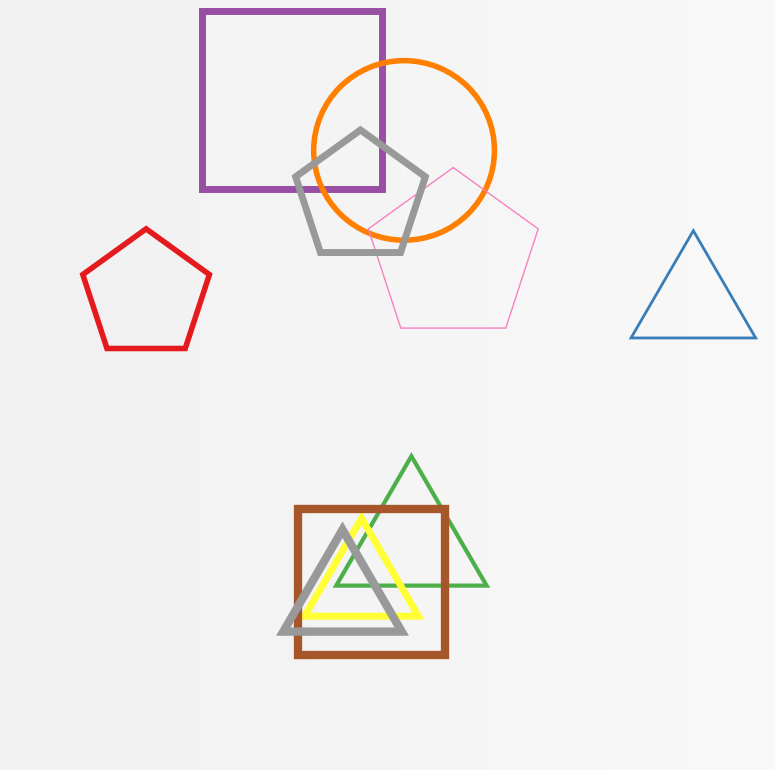[{"shape": "pentagon", "thickness": 2, "radius": 0.43, "center": [0.189, 0.617]}, {"shape": "triangle", "thickness": 1, "radius": 0.46, "center": [0.895, 0.608]}, {"shape": "triangle", "thickness": 1.5, "radius": 0.56, "center": [0.531, 0.296]}, {"shape": "square", "thickness": 2.5, "radius": 0.58, "center": [0.377, 0.87]}, {"shape": "circle", "thickness": 2, "radius": 0.58, "center": [0.521, 0.805]}, {"shape": "triangle", "thickness": 2.5, "radius": 0.42, "center": [0.466, 0.242]}, {"shape": "square", "thickness": 3, "radius": 0.47, "center": [0.48, 0.244]}, {"shape": "pentagon", "thickness": 0.5, "radius": 0.58, "center": [0.585, 0.667]}, {"shape": "triangle", "thickness": 3, "radius": 0.44, "center": [0.442, 0.224]}, {"shape": "pentagon", "thickness": 2.5, "radius": 0.44, "center": [0.465, 0.743]}]